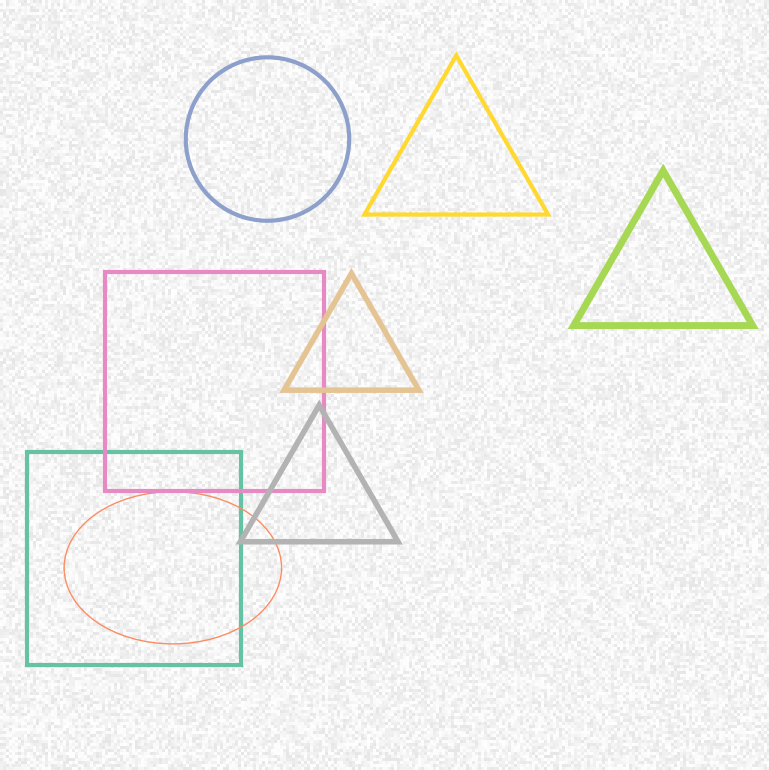[{"shape": "square", "thickness": 1.5, "radius": 0.69, "center": [0.174, 0.275]}, {"shape": "oval", "thickness": 0.5, "radius": 0.71, "center": [0.224, 0.263]}, {"shape": "circle", "thickness": 1.5, "radius": 0.53, "center": [0.347, 0.819]}, {"shape": "square", "thickness": 1.5, "radius": 0.71, "center": [0.278, 0.504]}, {"shape": "triangle", "thickness": 2.5, "radius": 0.67, "center": [0.861, 0.644]}, {"shape": "triangle", "thickness": 1.5, "radius": 0.69, "center": [0.593, 0.79]}, {"shape": "triangle", "thickness": 2, "radius": 0.51, "center": [0.456, 0.544]}, {"shape": "triangle", "thickness": 2, "radius": 0.59, "center": [0.415, 0.356]}]